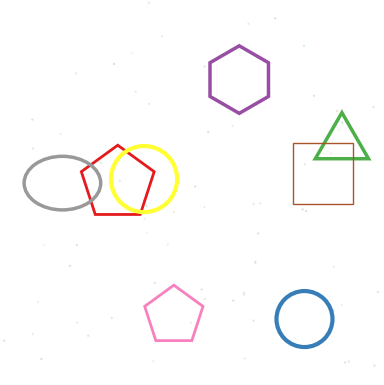[{"shape": "pentagon", "thickness": 2, "radius": 0.5, "center": [0.306, 0.523]}, {"shape": "circle", "thickness": 3, "radius": 0.36, "center": [0.791, 0.171]}, {"shape": "triangle", "thickness": 2.5, "radius": 0.4, "center": [0.888, 0.628]}, {"shape": "hexagon", "thickness": 2.5, "radius": 0.44, "center": [0.621, 0.793]}, {"shape": "circle", "thickness": 3, "radius": 0.43, "center": [0.374, 0.535]}, {"shape": "square", "thickness": 1, "radius": 0.39, "center": [0.84, 0.549]}, {"shape": "pentagon", "thickness": 2, "radius": 0.4, "center": [0.452, 0.18]}, {"shape": "oval", "thickness": 2.5, "radius": 0.5, "center": [0.162, 0.524]}]